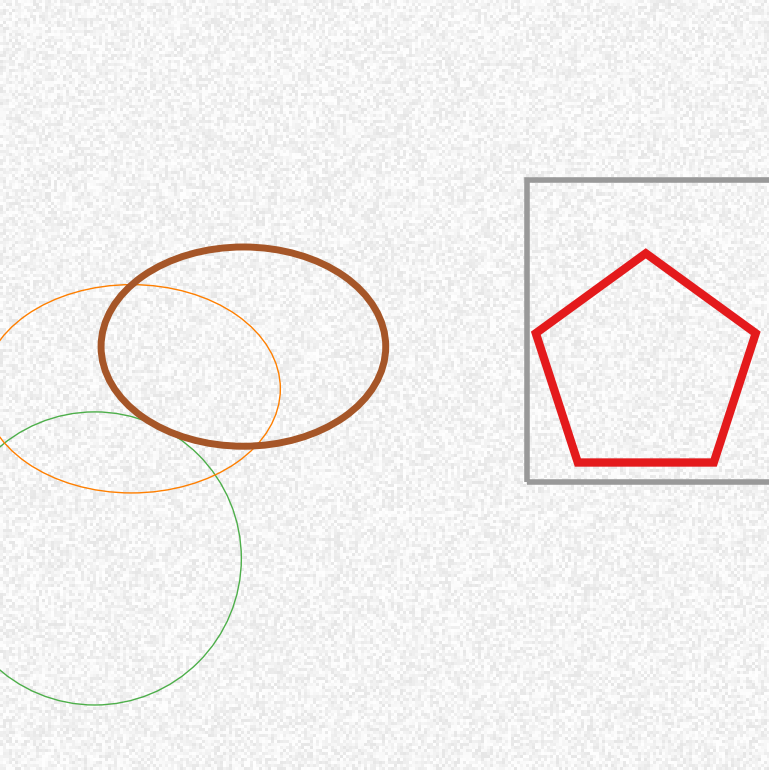[{"shape": "pentagon", "thickness": 3, "radius": 0.75, "center": [0.839, 0.521]}, {"shape": "circle", "thickness": 0.5, "radius": 0.95, "center": [0.123, 0.275]}, {"shape": "oval", "thickness": 0.5, "radius": 0.97, "center": [0.171, 0.495]}, {"shape": "oval", "thickness": 2.5, "radius": 0.92, "center": [0.316, 0.55]}, {"shape": "square", "thickness": 2, "radius": 0.98, "center": [0.88, 0.57]}]